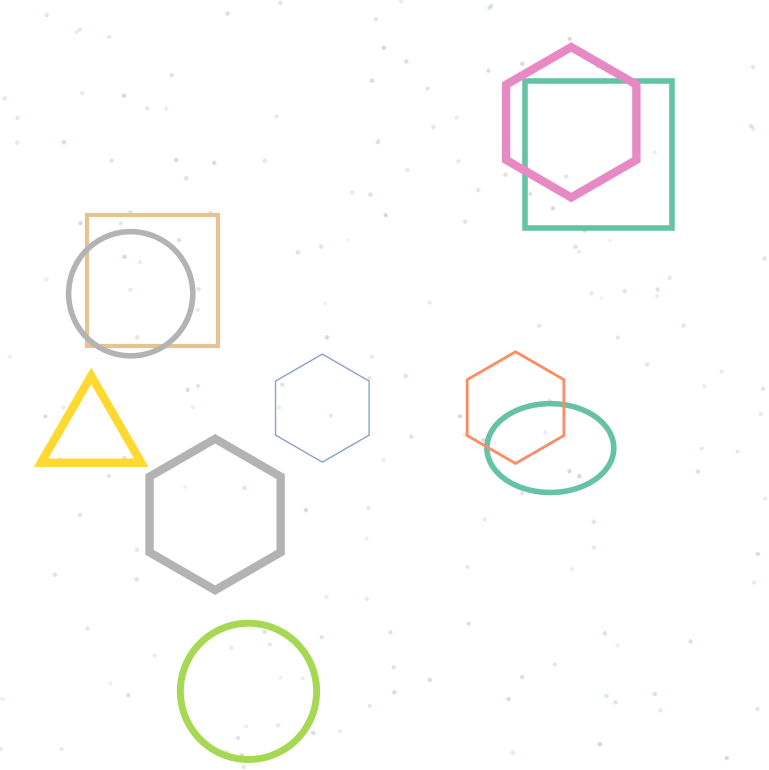[{"shape": "square", "thickness": 2, "radius": 0.48, "center": [0.777, 0.799]}, {"shape": "oval", "thickness": 2, "radius": 0.41, "center": [0.715, 0.418]}, {"shape": "hexagon", "thickness": 1, "radius": 0.36, "center": [0.67, 0.471]}, {"shape": "hexagon", "thickness": 0.5, "radius": 0.35, "center": [0.419, 0.47]}, {"shape": "hexagon", "thickness": 3, "radius": 0.49, "center": [0.742, 0.841]}, {"shape": "circle", "thickness": 2.5, "radius": 0.44, "center": [0.323, 0.102]}, {"shape": "triangle", "thickness": 3, "radius": 0.38, "center": [0.118, 0.437]}, {"shape": "square", "thickness": 1.5, "radius": 0.43, "center": [0.198, 0.636]}, {"shape": "circle", "thickness": 2, "radius": 0.4, "center": [0.17, 0.619]}, {"shape": "hexagon", "thickness": 3, "radius": 0.49, "center": [0.279, 0.332]}]